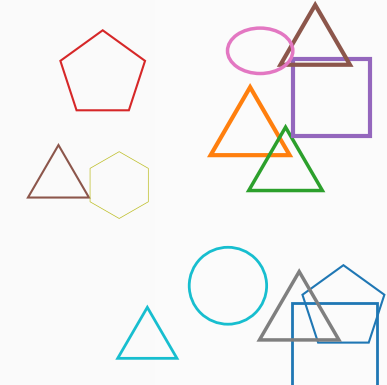[{"shape": "pentagon", "thickness": 1.5, "radius": 0.56, "center": [0.886, 0.2]}, {"shape": "square", "thickness": 2, "radius": 0.55, "center": [0.863, 0.103]}, {"shape": "triangle", "thickness": 3, "radius": 0.59, "center": [0.645, 0.656]}, {"shape": "triangle", "thickness": 2.5, "radius": 0.55, "center": [0.737, 0.56]}, {"shape": "pentagon", "thickness": 1.5, "radius": 0.57, "center": [0.265, 0.806]}, {"shape": "square", "thickness": 3, "radius": 0.5, "center": [0.855, 0.747]}, {"shape": "triangle", "thickness": 3, "radius": 0.52, "center": [0.813, 0.884]}, {"shape": "triangle", "thickness": 1.5, "radius": 0.45, "center": [0.151, 0.532]}, {"shape": "oval", "thickness": 2.5, "radius": 0.42, "center": [0.671, 0.868]}, {"shape": "triangle", "thickness": 2.5, "radius": 0.59, "center": [0.772, 0.176]}, {"shape": "hexagon", "thickness": 0.5, "radius": 0.43, "center": [0.308, 0.519]}, {"shape": "triangle", "thickness": 2, "radius": 0.44, "center": [0.38, 0.113]}, {"shape": "circle", "thickness": 2, "radius": 0.5, "center": [0.588, 0.258]}]